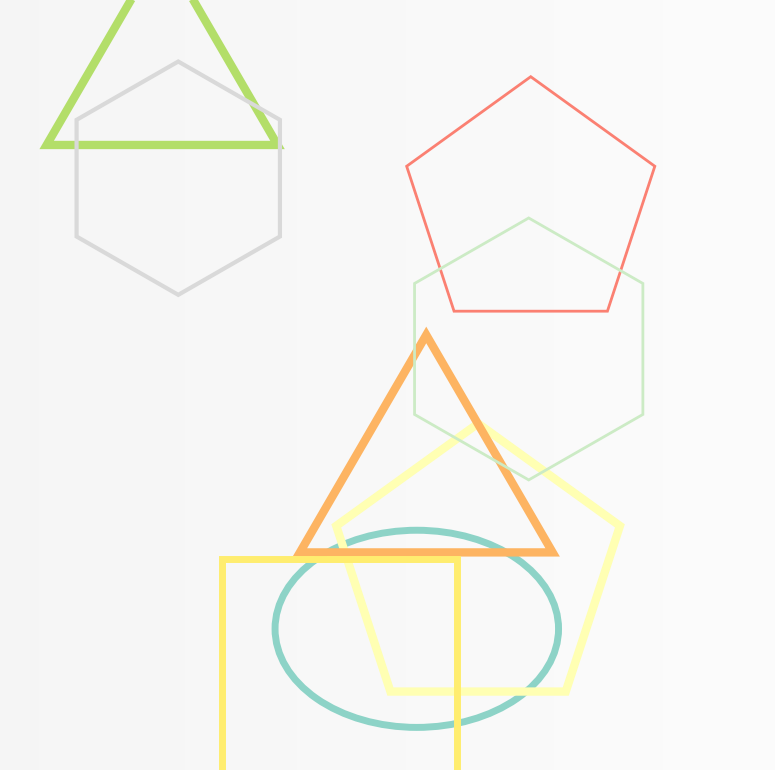[{"shape": "oval", "thickness": 2.5, "radius": 0.91, "center": [0.538, 0.183]}, {"shape": "pentagon", "thickness": 3, "radius": 0.96, "center": [0.617, 0.258]}, {"shape": "pentagon", "thickness": 1, "radius": 0.84, "center": [0.685, 0.732]}, {"shape": "triangle", "thickness": 3, "radius": 0.94, "center": [0.55, 0.377]}, {"shape": "triangle", "thickness": 3, "radius": 0.86, "center": [0.209, 0.898]}, {"shape": "hexagon", "thickness": 1.5, "radius": 0.76, "center": [0.23, 0.769]}, {"shape": "hexagon", "thickness": 1, "radius": 0.85, "center": [0.682, 0.547]}, {"shape": "square", "thickness": 2.5, "radius": 0.76, "center": [0.438, 0.122]}]